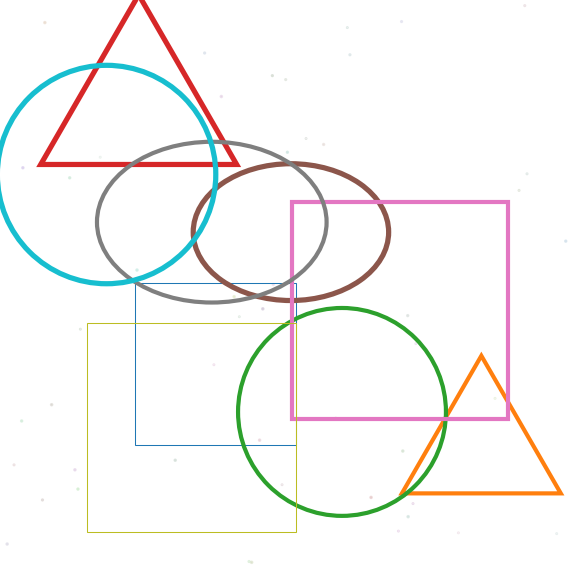[{"shape": "square", "thickness": 0.5, "radius": 0.7, "center": [0.373, 0.369]}, {"shape": "triangle", "thickness": 2, "radius": 0.79, "center": [0.834, 0.224]}, {"shape": "circle", "thickness": 2, "radius": 0.9, "center": [0.592, 0.286]}, {"shape": "triangle", "thickness": 2.5, "radius": 0.98, "center": [0.24, 0.812]}, {"shape": "oval", "thickness": 2.5, "radius": 0.85, "center": [0.504, 0.597]}, {"shape": "square", "thickness": 2, "radius": 0.94, "center": [0.693, 0.461]}, {"shape": "oval", "thickness": 2, "radius": 0.99, "center": [0.367, 0.614]}, {"shape": "square", "thickness": 0.5, "radius": 0.91, "center": [0.332, 0.258]}, {"shape": "circle", "thickness": 2.5, "radius": 0.95, "center": [0.185, 0.697]}]